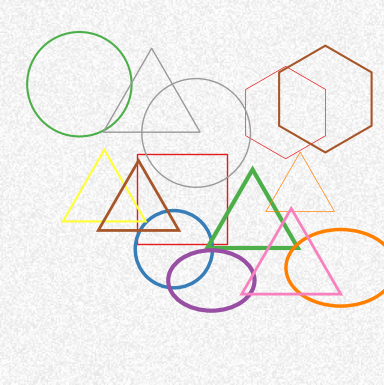[{"shape": "hexagon", "thickness": 0.5, "radius": 0.6, "center": [0.742, 0.708]}, {"shape": "square", "thickness": 1, "radius": 0.58, "center": [0.474, 0.483]}, {"shape": "circle", "thickness": 2.5, "radius": 0.5, "center": [0.452, 0.353]}, {"shape": "circle", "thickness": 1.5, "radius": 0.68, "center": [0.206, 0.781]}, {"shape": "triangle", "thickness": 3, "radius": 0.68, "center": [0.656, 0.424]}, {"shape": "oval", "thickness": 3, "radius": 0.56, "center": [0.549, 0.271]}, {"shape": "oval", "thickness": 2.5, "radius": 0.71, "center": [0.885, 0.304]}, {"shape": "triangle", "thickness": 0.5, "radius": 0.51, "center": [0.78, 0.502]}, {"shape": "triangle", "thickness": 1.5, "radius": 0.62, "center": [0.271, 0.487]}, {"shape": "hexagon", "thickness": 1.5, "radius": 0.69, "center": [0.845, 0.743]}, {"shape": "triangle", "thickness": 2, "radius": 0.6, "center": [0.36, 0.462]}, {"shape": "triangle", "thickness": 2, "radius": 0.74, "center": [0.756, 0.31]}, {"shape": "circle", "thickness": 1, "radius": 0.71, "center": [0.509, 0.655]}, {"shape": "triangle", "thickness": 1, "radius": 0.73, "center": [0.394, 0.729]}]